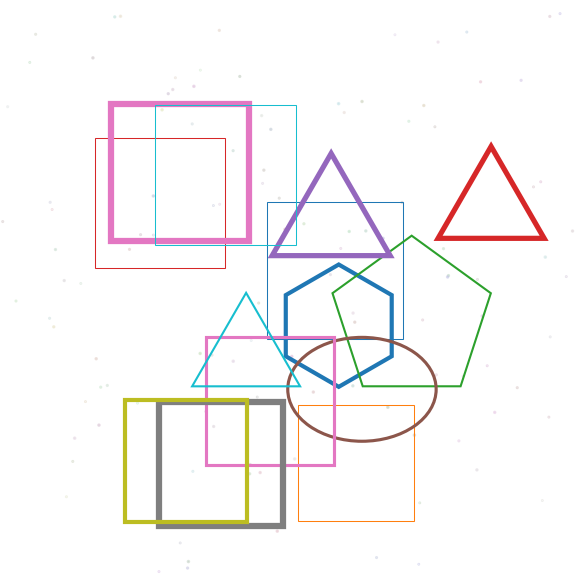[{"shape": "square", "thickness": 0.5, "radius": 0.59, "center": [0.58, 0.531]}, {"shape": "hexagon", "thickness": 2, "radius": 0.53, "center": [0.587, 0.435]}, {"shape": "square", "thickness": 0.5, "radius": 0.5, "center": [0.616, 0.197]}, {"shape": "pentagon", "thickness": 1, "radius": 0.72, "center": [0.713, 0.447]}, {"shape": "triangle", "thickness": 2.5, "radius": 0.53, "center": [0.85, 0.639]}, {"shape": "square", "thickness": 0.5, "radius": 0.56, "center": [0.278, 0.648]}, {"shape": "triangle", "thickness": 2.5, "radius": 0.59, "center": [0.573, 0.615]}, {"shape": "oval", "thickness": 1.5, "radius": 0.64, "center": [0.627, 0.325]}, {"shape": "square", "thickness": 1.5, "radius": 0.56, "center": [0.468, 0.305]}, {"shape": "square", "thickness": 3, "radius": 0.6, "center": [0.312, 0.701]}, {"shape": "square", "thickness": 3, "radius": 0.54, "center": [0.383, 0.196]}, {"shape": "square", "thickness": 2, "radius": 0.53, "center": [0.322, 0.201]}, {"shape": "triangle", "thickness": 1, "radius": 0.54, "center": [0.426, 0.384]}, {"shape": "square", "thickness": 0.5, "radius": 0.61, "center": [0.39, 0.697]}]